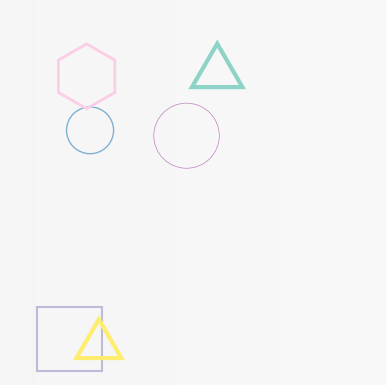[{"shape": "triangle", "thickness": 3, "radius": 0.38, "center": [0.561, 0.811]}, {"shape": "square", "thickness": 1.5, "radius": 0.42, "center": [0.18, 0.12]}, {"shape": "circle", "thickness": 1, "radius": 0.3, "center": [0.232, 0.661]}, {"shape": "hexagon", "thickness": 2, "radius": 0.42, "center": [0.223, 0.802]}, {"shape": "circle", "thickness": 0.5, "radius": 0.42, "center": [0.481, 0.648]}, {"shape": "triangle", "thickness": 3, "radius": 0.34, "center": [0.255, 0.103]}]